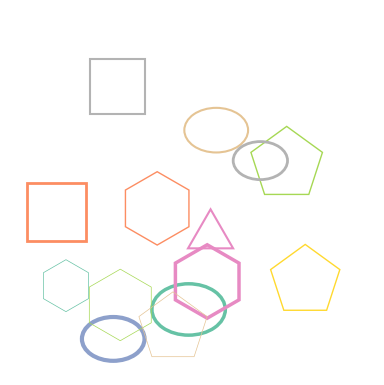[{"shape": "hexagon", "thickness": 0.5, "radius": 0.34, "center": [0.171, 0.258]}, {"shape": "oval", "thickness": 2.5, "radius": 0.48, "center": [0.49, 0.196]}, {"shape": "square", "thickness": 2, "radius": 0.38, "center": [0.147, 0.449]}, {"shape": "hexagon", "thickness": 1, "radius": 0.48, "center": [0.408, 0.459]}, {"shape": "oval", "thickness": 3, "radius": 0.41, "center": [0.294, 0.12]}, {"shape": "triangle", "thickness": 1.5, "radius": 0.34, "center": [0.547, 0.389]}, {"shape": "hexagon", "thickness": 2.5, "radius": 0.48, "center": [0.538, 0.269]}, {"shape": "pentagon", "thickness": 1, "radius": 0.49, "center": [0.745, 0.574]}, {"shape": "hexagon", "thickness": 0.5, "radius": 0.46, "center": [0.312, 0.208]}, {"shape": "pentagon", "thickness": 1, "radius": 0.47, "center": [0.793, 0.271]}, {"shape": "pentagon", "thickness": 0.5, "radius": 0.47, "center": [0.449, 0.149]}, {"shape": "oval", "thickness": 1.5, "radius": 0.41, "center": [0.562, 0.662]}, {"shape": "oval", "thickness": 2, "radius": 0.35, "center": [0.676, 0.583]}, {"shape": "square", "thickness": 1.5, "radius": 0.35, "center": [0.305, 0.775]}]